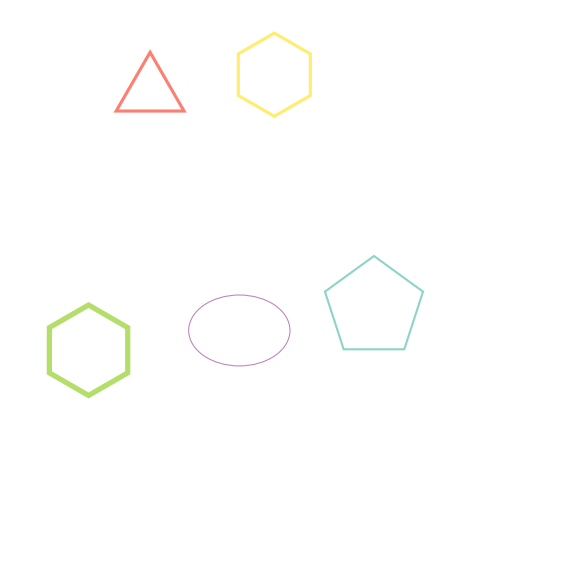[{"shape": "pentagon", "thickness": 1, "radius": 0.45, "center": [0.648, 0.467]}, {"shape": "triangle", "thickness": 1.5, "radius": 0.34, "center": [0.26, 0.841]}, {"shape": "hexagon", "thickness": 2.5, "radius": 0.39, "center": [0.153, 0.393]}, {"shape": "oval", "thickness": 0.5, "radius": 0.44, "center": [0.414, 0.427]}, {"shape": "hexagon", "thickness": 1.5, "radius": 0.36, "center": [0.475, 0.87]}]